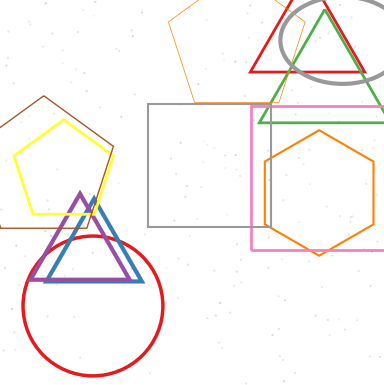[{"shape": "circle", "thickness": 2.5, "radius": 0.91, "center": [0.241, 0.205]}, {"shape": "triangle", "thickness": 2, "radius": 0.86, "center": [0.799, 0.899]}, {"shape": "triangle", "thickness": 3, "radius": 0.72, "center": [0.244, 0.341]}, {"shape": "triangle", "thickness": 2, "radius": 0.98, "center": [0.844, 0.779]}, {"shape": "triangle", "thickness": 3, "radius": 0.74, "center": [0.208, 0.348]}, {"shape": "pentagon", "thickness": 0.5, "radius": 0.93, "center": [0.615, 0.885]}, {"shape": "hexagon", "thickness": 1.5, "radius": 0.81, "center": [0.829, 0.499]}, {"shape": "pentagon", "thickness": 2, "radius": 0.68, "center": [0.165, 0.553]}, {"shape": "pentagon", "thickness": 1, "radius": 0.95, "center": [0.114, 0.561]}, {"shape": "square", "thickness": 2, "radius": 0.93, "center": [0.839, 0.537]}, {"shape": "oval", "thickness": 3, "radius": 0.81, "center": [0.89, 0.895]}, {"shape": "square", "thickness": 1.5, "radius": 0.8, "center": [0.544, 0.57]}]